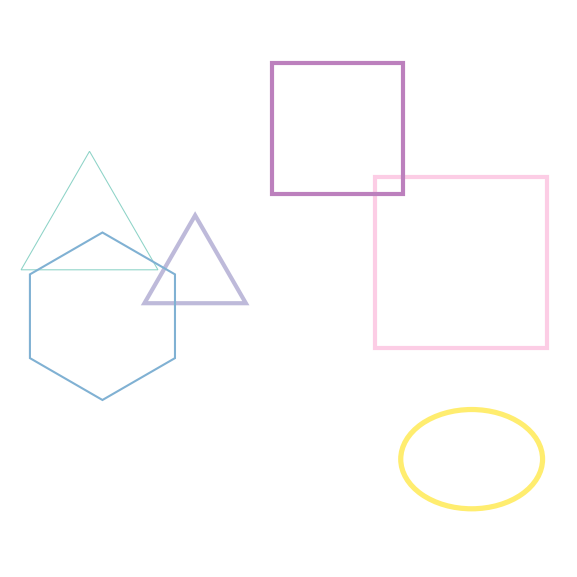[{"shape": "triangle", "thickness": 0.5, "radius": 0.68, "center": [0.155, 0.6]}, {"shape": "triangle", "thickness": 2, "radius": 0.51, "center": [0.338, 0.525]}, {"shape": "hexagon", "thickness": 1, "radius": 0.73, "center": [0.177, 0.452]}, {"shape": "square", "thickness": 2, "radius": 0.74, "center": [0.798, 0.544]}, {"shape": "square", "thickness": 2, "radius": 0.57, "center": [0.584, 0.776]}, {"shape": "oval", "thickness": 2.5, "radius": 0.61, "center": [0.817, 0.204]}]